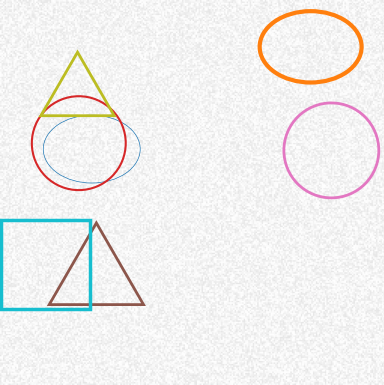[{"shape": "oval", "thickness": 0.5, "radius": 0.63, "center": [0.238, 0.613]}, {"shape": "oval", "thickness": 3, "radius": 0.66, "center": [0.807, 0.878]}, {"shape": "circle", "thickness": 1.5, "radius": 0.61, "center": [0.205, 0.628]}, {"shape": "triangle", "thickness": 2, "radius": 0.71, "center": [0.25, 0.28]}, {"shape": "circle", "thickness": 2, "radius": 0.62, "center": [0.861, 0.609]}, {"shape": "triangle", "thickness": 2, "radius": 0.55, "center": [0.201, 0.754]}, {"shape": "square", "thickness": 2.5, "radius": 0.58, "center": [0.118, 0.313]}]